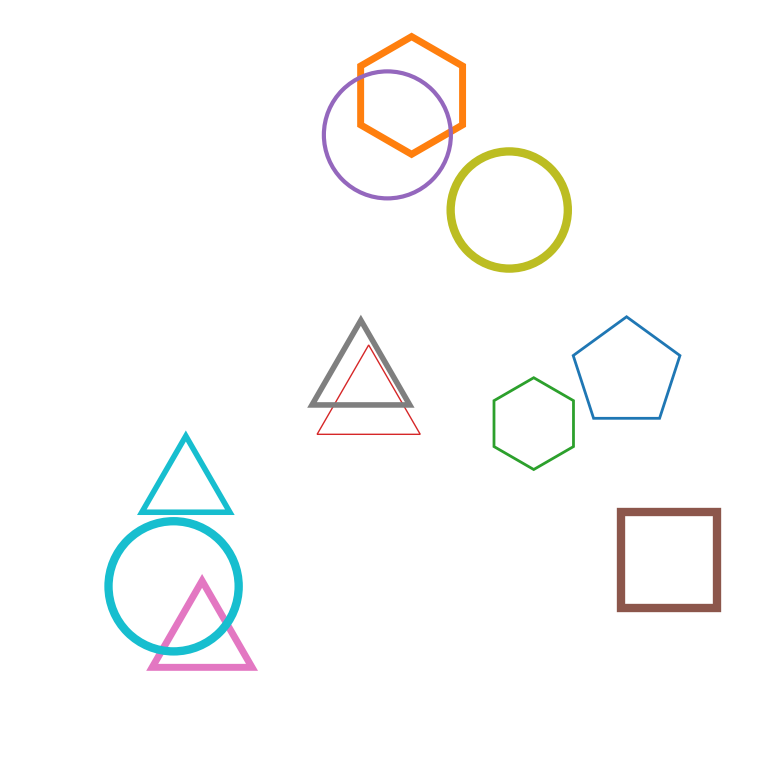[{"shape": "pentagon", "thickness": 1, "radius": 0.36, "center": [0.814, 0.516]}, {"shape": "hexagon", "thickness": 2.5, "radius": 0.38, "center": [0.535, 0.876]}, {"shape": "hexagon", "thickness": 1, "radius": 0.3, "center": [0.693, 0.45]}, {"shape": "triangle", "thickness": 0.5, "radius": 0.39, "center": [0.479, 0.475]}, {"shape": "circle", "thickness": 1.5, "radius": 0.41, "center": [0.503, 0.825]}, {"shape": "square", "thickness": 3, "radius": 0.31, "center": [0.869, 0.273]}, {"shape": "triangle", "thickness": 2.5, "radius": 0.37, "center": [0.262, 0.171]}, {"shape": "triangle", "thickness": 2, "radius": 0.37, "center": [0.469, 0.511]}, {"shape": "circle", "thickness": 3, "radius": 0.38, "center": [0.661, 0.727]}, {"shape": "circle", "thickness": 3, "radius": 0.42, "center": [0.225, 0.239]}, {"shape": "triangle", "thickness": 2, "radius": 0.33, "center": [0.241, 0.368]}]